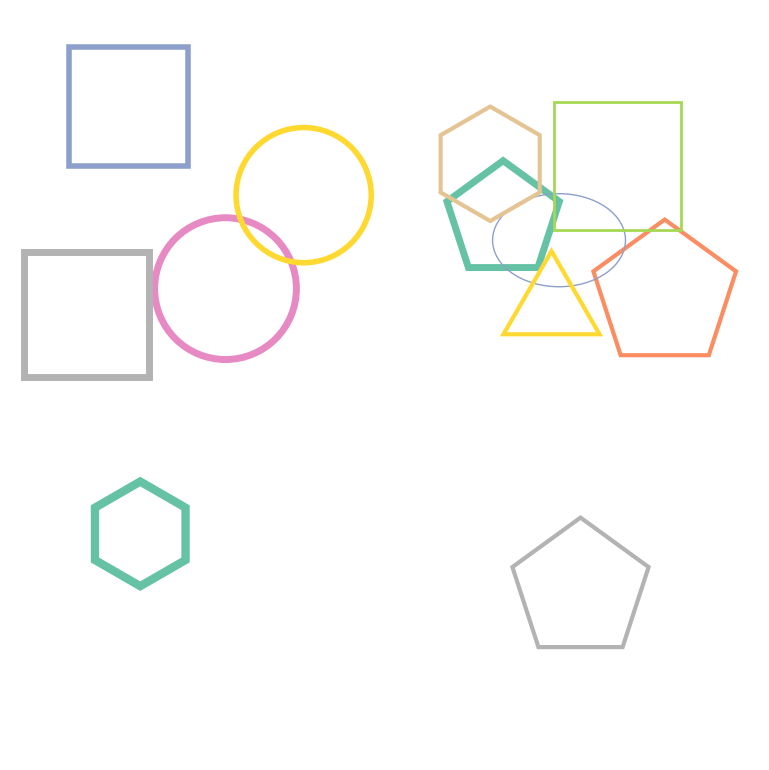[{"shape": "pentagon", "thickness": 2.5, "radius": 0.38, "center": [0.653, 0.715]}, {"shape": "hexagon", "thickness": 3, "radius": 0.34, "center": [0.182, 0.307]}, {"shape": "pentagon", "thickness": 1.5, "radius": 0.49, "center": [0.863, 0.617]}, {"shape": "oval", "thickness": 0.5, "radius": 0.43, "center": [0.726, 0.688]}, {"shape": "square", "thickness": 2, "radius": 0.39, "center": [0.167, 0.862]}, {"shape": "circle", "thickness": 2.5, "radius": 0.46, "center": [0.293, 0.625]}, {"shape": "square", "thickness": 1, "radius": 0.41, "center": [0.802, 0.785]}, {"shape": "triangle", "thickness": 1.5, "radius": 0.36, "center": [0.716, 0.602]}, {"shape": "circle", "thickness": 2, "radius": 0.44, "center": [0.394, 0.747]}, {"shape": "hexagon", "thickness": 1.5, "radius": 0.37, "center": [0.637, 0.787]}, {"shape": "pentagon", "thickness": 1.5, "radius": 0.46, "center": [0.754, 0.235]}, {"shape": "square", "thickness": 2.5, "radius": 0.41, "center": [0.112, 0.592]}]